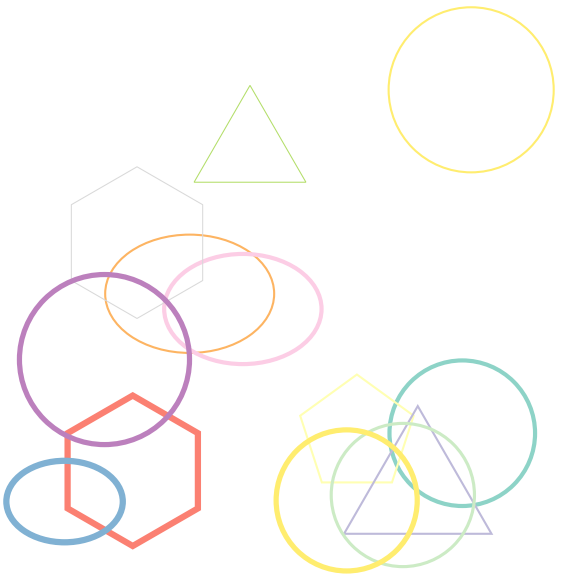[{"shape": "circle", "thickness": 2, "radius": 0.63, "center": [0.8, 0.249]}, {"shape": "pentagon", "thickness": 1, "radius": 0.52, "center": [0.618, 0.247]}, {"shape": "triangle", "thickness": 1, "radius": 0.74, "center": [0.723, 0.149]}, {"shape": "hexagon", "thickness": 3, "radius": 0.65, "center": [0.23, 0.184]}, {"shape": "oval", "thickness": 3, "radius": 0.5, "center": [0.112, 0.131]}, {"shape": "oval", "thickness": 1, "radius": 0.73, "center": [0.328, 0.49]}, {"shape": "triangle", "thickness": 0.5, "radius": 0.56, "center": [0.433, 0.74]}, {"shape": "oval", "thickness": 2, "radius": 0.68, "center": [0.421, 0.464]}, {"shape": "hexagon", "thickness": 0.5, "radius": 0.66, "center": [0.237, 0.579]}, {"shape": "circle", "thickness": 2.5, "radius": 0.74, "center": [0.181, 0.377]}, {"shape": "circle", "thickness": 1.5, "radius": 0.62, "center": [0.698, 0.142]}, {"shape": "circle", "thickness": 1, "radius": 0.71, "center": [0.816, 0.844]}, {"shape": "circle", "thickness": 2.5, "radius": 0.61, "center": [0.6, 0.133]}]